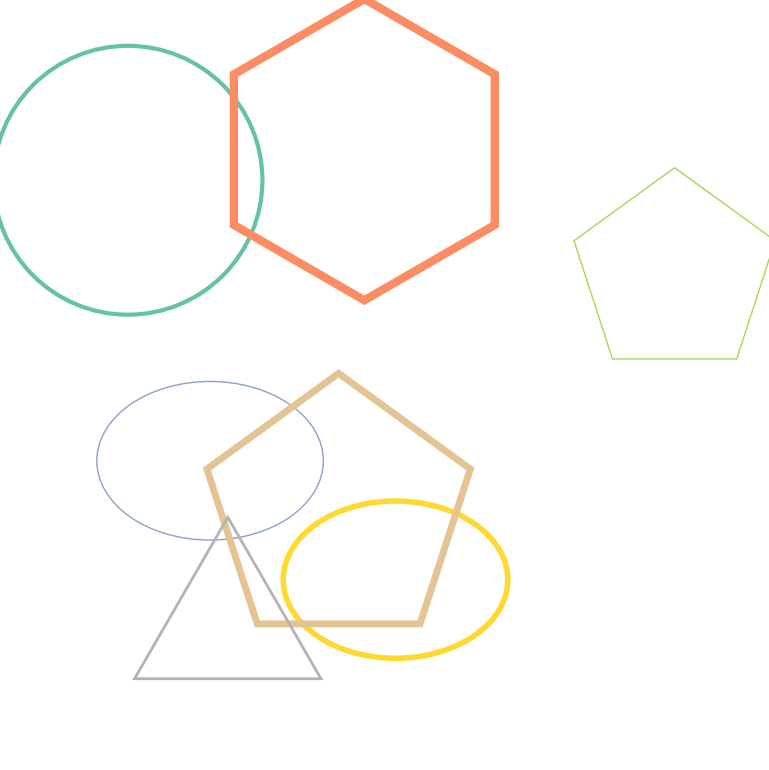[{"shape": "circle", "thickness": 1.5, "radius": 0.87, "center": [0.166, 0.766]}, {"shape": "hexagon", "thickness": 3, "radius": 0.98, "center": [0.473, 0.806]}, {"shape": "oval", "thickness": 0.5, "radius": 0.74, "center": [0.273, 0.402]}, {"shape": "pentagon", "thickness": 0.5, "radius": 0.69, "center": [0.876, 0.645]}, {"shape": "oval", "thickness": 2, "radius": 0.73, "center": [0.514, 0.247]}, {"shape": "pentagon", "thickness": 2.5, "radius": 0.9, "center": [0.44, 0.335]}, {"shape": "triangle", "thickness": 1, "radius": 0.7, "center": [0.296, 0.188]}]